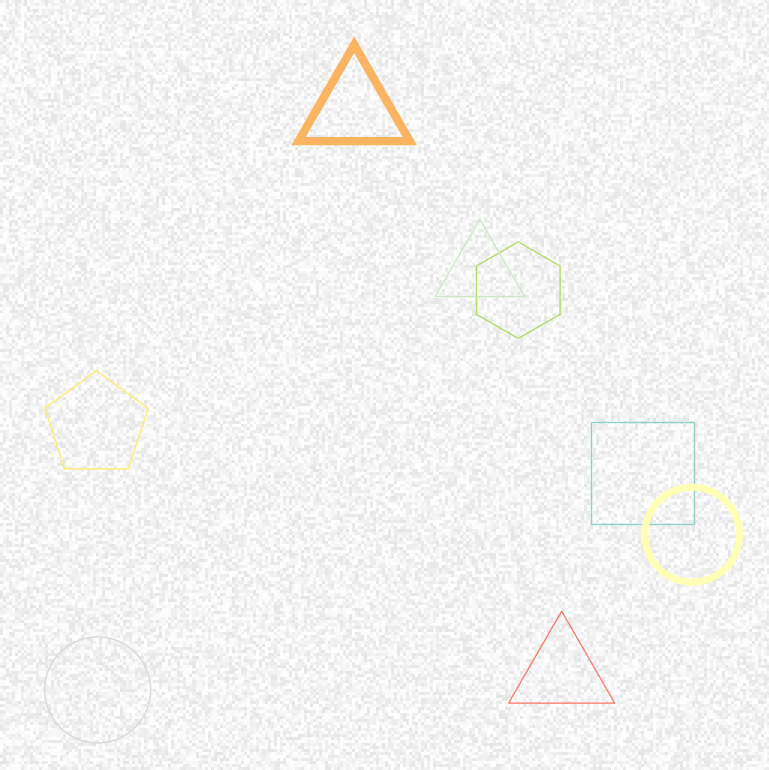[{"shape": "square", "thickness": 0.5, "radius": 0.33, "center": [0.834, 0.386]}, {"shape": "circle", "thickness": 2.5, "radius": 0.31, "center": [0.899, 0.306]}, {"shape": "triangle", "thickness": 0.5, "radius": 0.4, "center": [0.729, 0.127]}, {"shape": "triangle", "thickness": 3, "radius": 0.42, "center": [0.46, 0.858]}, {"shape": "hexagon", "thickness": 0.5, "radius": 0.31, "center": [0.673, 0.623]}, {"shape": "circle", "thickness": 0.5, "radius": 0.34, "center": [0.127, 0.104]}, {"shape": "triangle", "thickness": 0.5, "radius": 0.33, "center": [0.623, 0.648]}, {"shape": "pentagon", "thickness": 0.5, "radius": 0.35, "center": [0.125, 0.448]}]